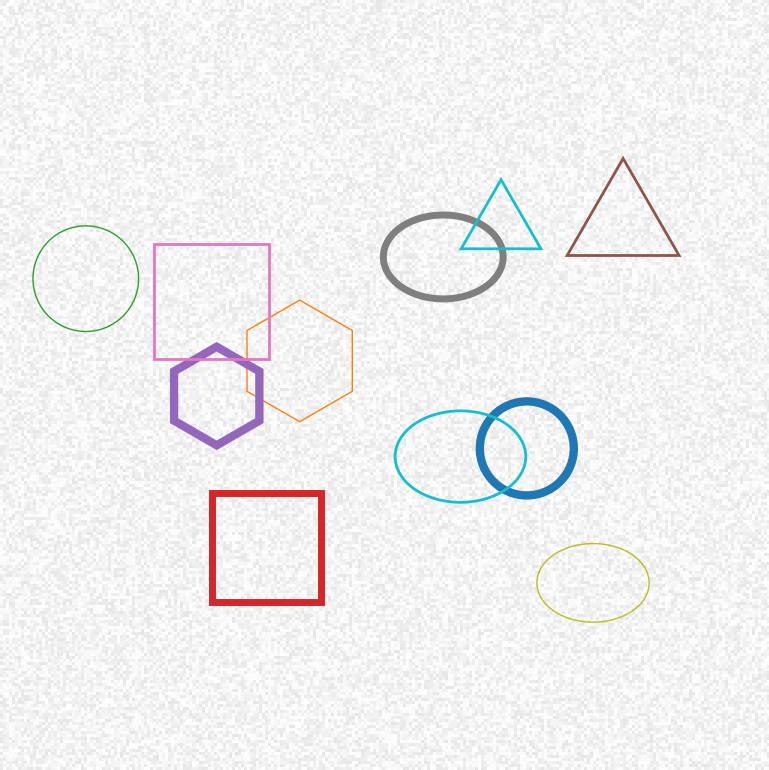[{"shape": "circle", "thickness": 3, "radius": 0.31, "center": [0.684, 0.418]}, {"shape": "hexagon", "thickness": 0.5, "radius": 0.39, "center": [0.389, 0.531]}, {"shape": "circle", "thickness": 0.5, "radius": 0.34, "center": [0.111, 0.638]}, {"shape": "square", "thickness": 2.5, "radius": 0.35, "center": [0.346, 0.289]}, {"shape": "hexagon", "thickness": 3, "radius": 0.32, "center": [0.281, 0.486]}, {"shape": "triangle", "thickness": 1, "radius": 0.42, "center": [0.809, 0.71]}, {"shape": "square", "thickness": 1, "radius": 0.37, "center": [0.275, 0.609]}, {"shape": "oval", "thickness": 2.5, "radius": 0.39, "center": [0.576, 0.666]}, {"shape": "oval", "thickness": 0.5, "radius": 0.36, "center": [0.77, 0.243]}, {"shape": "triangle", "thickness": 1, "radius": 0.3, "center": [0.651, 0.707]}, {"shape": "oval", "thickness": 1, "radius": 0.42, "center": [0.598, 0.407]}]